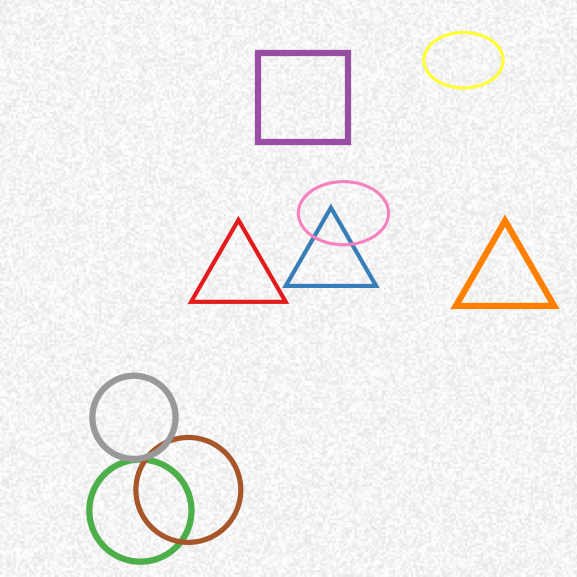[{"shape": "triangle", "thickness": 2, "radius": 0.47, "center": [0.413, 0.524]}, {"shape": "triangle", "thickness": 2, "radius": 0.45, "center": [0.573, 0.549]}, {"shape": "circle", "thickness": 3, "radius": 0.44, "center": [0.243, 0.115]}, {"shape": "square", "thickness": 3, "radius": 0.39, "center": [0.525, 0.831]}, {"shape": "triangle", "thickness": 3, "radius": 0.49, "center": [0.875, 0.519]}, {"shape": "oval", "thickness": 1.5, "radius": 0.34, "center": [0.803, 0.895]}, {"shape": "circle", "thickness": 2.5, "radius": 0.45, "center": [0.326, 0.151]}, {"shape": "oval", "thickness": 1.5, "radius": 0.39, "center": [0.595, 0.63]}, {"shape": "circle", "thickness": 3, "radius": 0.36, "center": [0.232, 0.276]}]